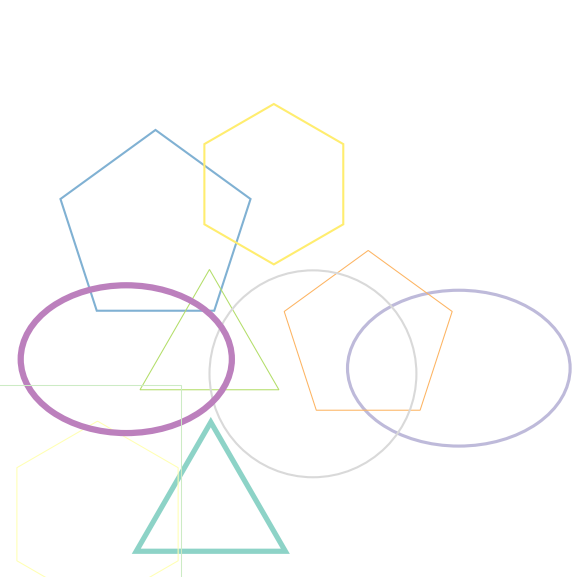[{"shape": "triangle", "thickness": 2.5, "radius": 0.75, "center": [0.365, 0.119]}, {"shape": "hexagon", "thickness": 0.5, "radius": 0.81, "center": [0.169, 0.109]}, {"shape": "oval", "thickness": 1.5, "radius": 0.96, "center": [0.794, 0.362]}, {"shape": "pentagon", "thickness": 1, "radius": 0.87, "center": [0.269, 0.601]}, {"shape": "pentagon", "thickness": 0.5, "radius": 0.76, "center": [0.638, 0.413]}, {"shape": "triangle", "thickness": 0.5, "radius": 0.69, "center": [0.363, 0.394]}, {"shape": "circle", "thickness": 1, "radius": 0.9, "center": [0.542, 0.352]}, {"shape": "oval", "thickness": 3, "radius": 0.91, "center": [0.219, 0.377]}, {"shape": "square", "thickness": 0.5, "radius": 0.92, "center": [0.129, 0.148]}, {"shape": "hexagon", "thickness": 1, "radius": 0.69, "center": [0.474, 0.68]}]